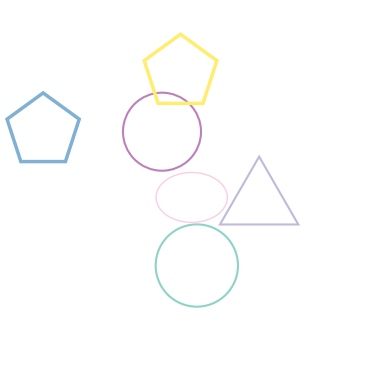[{"shape": "circle", "thickness": 1.5, "radius": 0.53, "center": [0.511, 0.31]}, {"shape": "triangle", "thickness": 1.5, "radius": 0.59, "center": [0.673, 0.476]}, {"shape": "pentagon", "thickness": 2.5, "radius": 0.49, "center": [0.112, 0.66]}, {"shape": "oval", "thickness": 1, "radius": 0.46, "center": [0.498, 0.487]}, {"shape": "circle", "thickness": 1.5, "radius": 0.51, "center": [0.421, 0.658]}, {"shape": "pentagon", "thickness": 2.5, "radius": 0.5, "center": [0.469, 0.812]}]